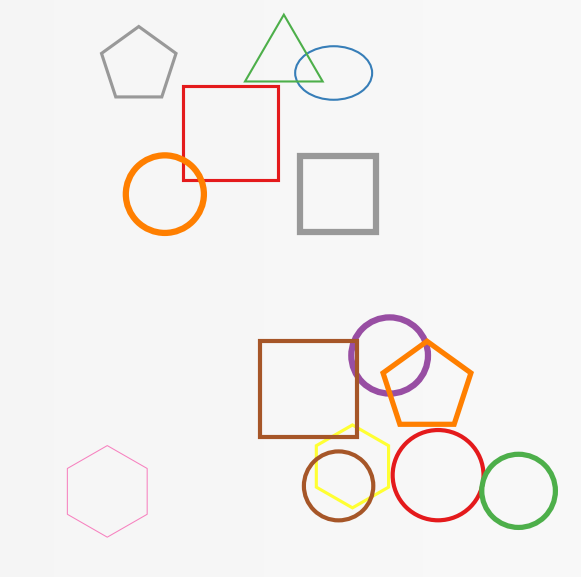[{"shape": "square", "thickness": 1.5, "radius": 0.41, "center": [0.397, 0.769]}, {"shape": "circle", "thickness": 2, "radius": 0.39, "center": [0.754, 0.176]}, {"shape": "oval", "thickness": 1, "radius": 0.33, "center": [0.574, 0.873]}, {"shape": "triangle", "thickness": 1, "radius": 0.39, "center": [0.488, 0.897]}, {"shape": "circle", "thickness": 2.5, "radius": 0.32, "center": [0.892, 0.149]}, {"shape": "circle", "thickness": 3, "radius": 0.33, "center": [0.67, 0.384]}, {"shape": "pentagon", "thickness": 2.5, "radius": 0.4, "center": [0.735, 0.329]}, {"shape": "circle", "thickness": 3, "radius": 0.34, "center": [0.284, 0.663]}, {"shape": "hexagon", "thickness": 1.5, "radius": 0.36, "center": [0.606, 0.192]}, {"shape": "circle", "thickness": 2, "radius": 0.3, "center": [0.583, 0.158]}, {"shape": "square", "thickness": 2, "radius": 0.42, "center": [0.531, 0.326]}, {"shape": "hexagon", "thickness": 0.5, "radius": 0.4, "center": [0.185, 0.148]}, {"shape": "square", "thickness": 3, "radius": 0.33, "center": [0.582, 0.663]}, {"shape": "pentagon", "thickness": 1.5, "radius": 0.34, "center": [0.239, 0.886]}]